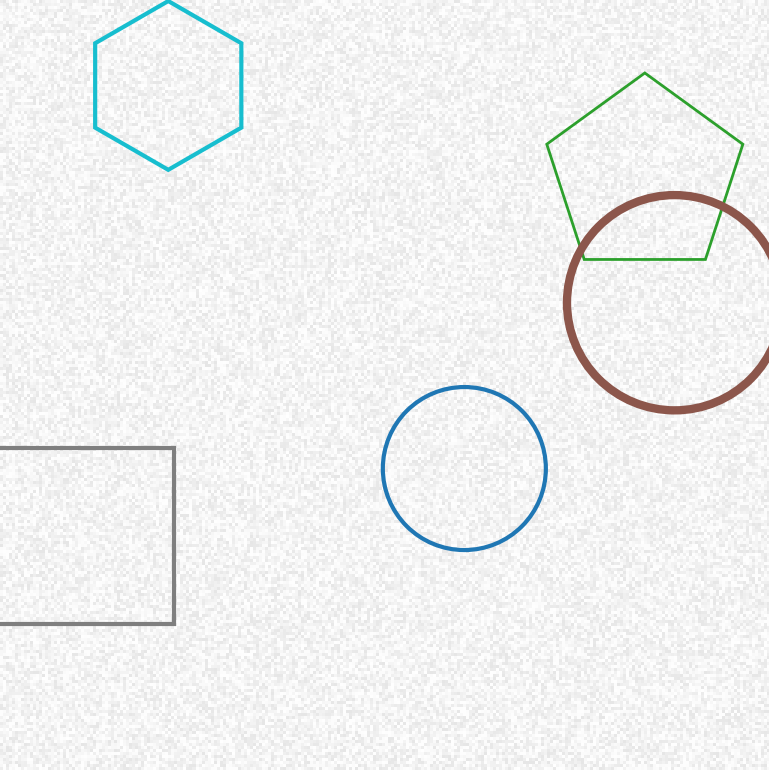[{"shape": "circle", "thickness": 1.5, "radius": 0.53, "center": [0.603, 0.391]}, {"shape": "pentagon", "thickness": 1, "radius": 0.67, "center": [0.837, 0.771]}, {"shape": "circle", "thickness": 3, "radius": 0.7, "center": [0.876, 0.607]}, {"shape": "square", "thickness": 1.5, "radius": 0.57, "center": [0.111, 0.304]}, {"shape": "hexagon", "thickness": 1.5, "radius": 0.55, "center": [0.219, 0.889]}]